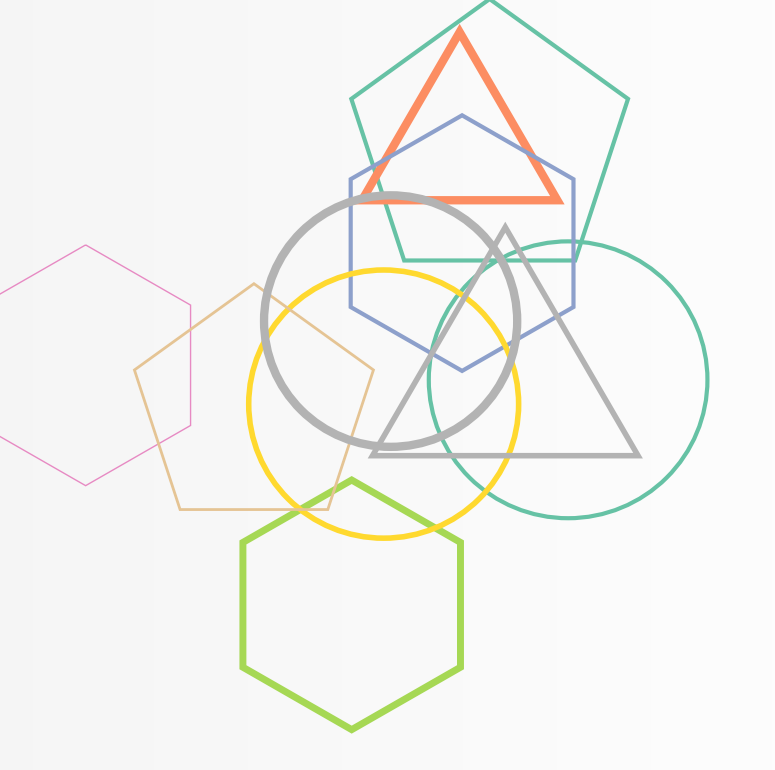[{"shape": "pentagon", "thickness": 1.5, "radius": 0.94, "center": [0.632, 0.814]}, {"shape": "circle", "thickness": 1.5, "radius": 0.9, "center": [0.733, 0.507]}, {"shape": "triangle", "thickness": 3, "radius": 0.73, "center": [0.593, 0.813]}, {"shape": "hexagon", "thickness": 1.5, "radius": 0.83, "center": [0.596, 0.684]}, {"shape": "hexagon", "thickness": 0.5, "radius": 0.78, "center": [0.11, 0.526]}, {"shape": "hexagon", "thickness": 2.5, "radius": 0.81, "center": [0.454, 0.215]}, {"shape": "circle", "thickness": 2, "radius": 0.87, "center": [0.495, 0.475]}, {"shape": "pentagon", "thickness": 1, "radius": 0.81, "center": [0.328, 0.469]}, {"shape": "triangle", "thickness": 2, "radius": 0.99, "center": [0.652, 0.507]}, {"shape": "circle", "thickness": 3, "radius": 0.82, "center": [0.504, 0.583]}]